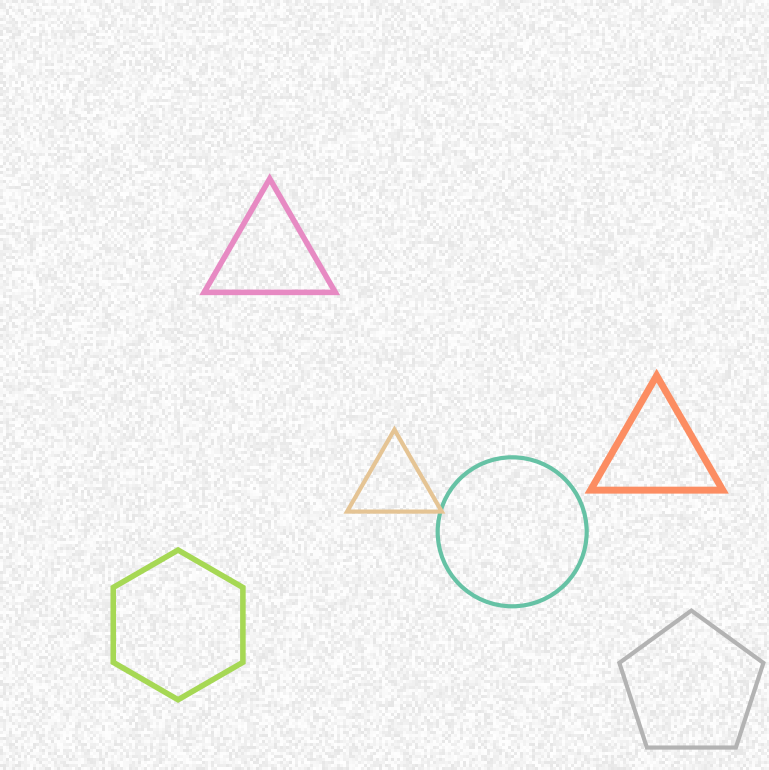[{"shape": "circle", "thickness": 1.5, "radius": 0.48, "center": [0.665, 0.309]}, {"shape": "triangle", "thickness": 2.5, "radius": 0.5, "center": [0.853, 0.413]}, {"shape": "triangle", "thickness": 2, "radius": 0.49, "center": [0.35, 0.669]}, {"shape": "hexagon", "thickness": 2, "radius": 0.49, "center": [0.231, 0.188]}, {"shape": "triangle", "thickness": 1.5, "radius": 0.36, "center": [0.512, 0.371]}, {"shape": "pentagon", "thickness": 1.5, "radius": 0.49, "center": [0.898, 0.109]}]